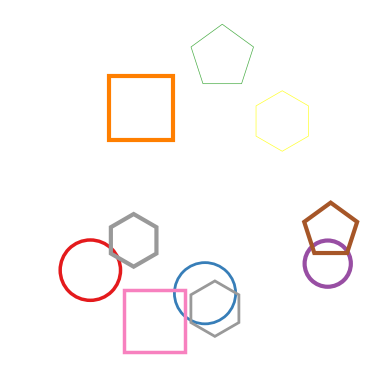[{"shape": "circle", "thickness": 2.5, "radius": 0.39, "center": [0.235, 0.298]}, {"shape": "circle", "thickness": 2, "radius": 0.4, "center": [0.533, 0.238]}, {"shape": "pentagon", "thickness": 0.5, "radius": 0.43, "center": [0.577, 0.852]}, {"shape": "circle", "thickness": 3, "radius": 0.3, "center": [0.851, 0.315]}, {"shape": "square", "thickness": 3, "radius": 0.42, "center": [0.367, 0.72]}, {"shape": "hexagon", "thickness": 0.5, "radius": 0.39, "center": [0.733, 0.686]}, {"shape": "pentagon", "thickness": 3, "radius": 0.36, "center": [0.859, 0.401]}, {"shape": "square", "thickness": 2.5, "radius": 0.4, "center": [0.402, 0.166]}, {"shape": "hexagon", "thickness": 3, "radius": 0.34, "center": [0.347, 0.376]}, {"shape": "hexagon", "thickness": 2, "radius": 0.36, "center": [0.558, 0.198]}]